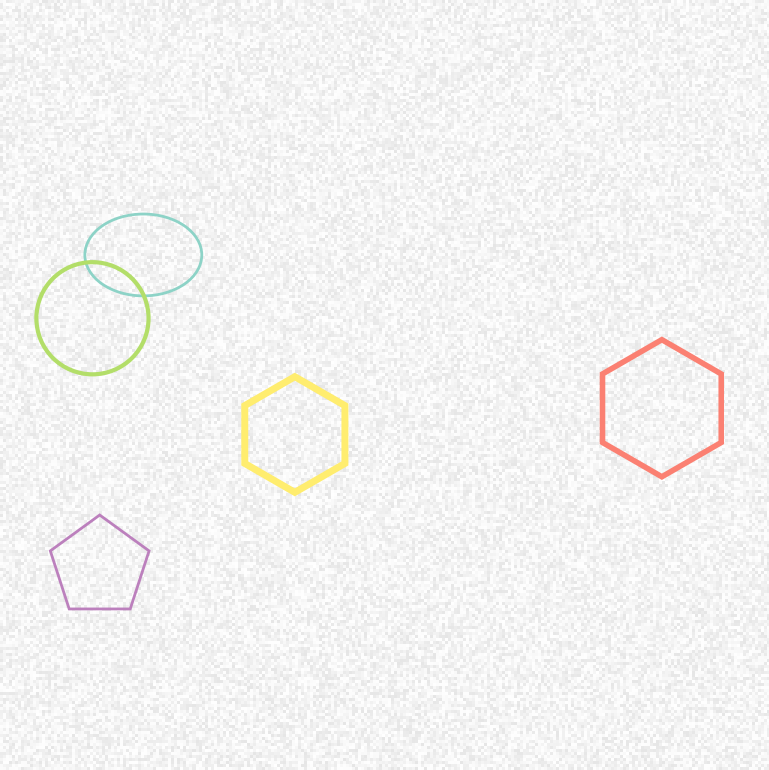[{"shape": "oval", "thickness": 1, "radius": 0.38, "center": [0.186, 0.669]}, {"shape": "hexagon", "thickness": 2, "radius": 0.45, "center": [0.86, 0.47]}, {"shape": "circle", "thickness": 1.5, "radius": 0.36, "center": [0.12, 0.587]}, {"shape": "pentagon", "thickness": 1, "radius": 0.34, "center": [0.129, 0.264]}, {"shape": "hexagon", "thickness": 2.5, "radius": 0.38, "center": [0.383, 0.436]}]